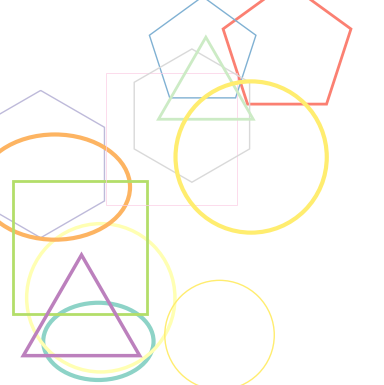[{"shape": "oval", "thickness": 3, "radius": 0.72, "center": [0.256, 0.113]}, {"shape": "circle", "thickness": 2.5, "radius": 0.96, "center": [0.262, 0.226]}, {"shape": "hexagon", "thickness": 1, "radius": 0.96, "center": [0.106, 0.574]}, {"shape": "pentagon", "thickness": 2, "radius": 0.87, "center": [0.746, 0.871]}, {"shape": "pentagon", "thickness": 1, "radius": 0.73, "center": [0.526, 0.863]}, {"shape": "oval", "thickness": 3, "radius": 0.98, "center": [0.143, 0.514]}, {"shape": "square", "thickness": 2, "radius": 0.87, "center": [0.208, 0.357]}, {"shape": "square", "thickness": 0.5, "radius": 0.85, "center": [0.445, 0.639]}, {"shape": "hexagon", "thickness": 1, "radius": 0.87, "center": [0.498, 0.7]}, {"shape": "triangle", "thickness": 2.5, "radius": 0.87, "center": [0.212, 0.163]}, {"shape": "triangle", "thickness": 2, "radius": 0.71, "center": [0.535, 0.761]}, {"shape": "circle", "thickness": 1, "radius": 0.71, "center": [0.57, 0.13]}, {"shape": "circle", "thickness": 3, "radius": 0.98, "center": [0.652, 0.592]}]